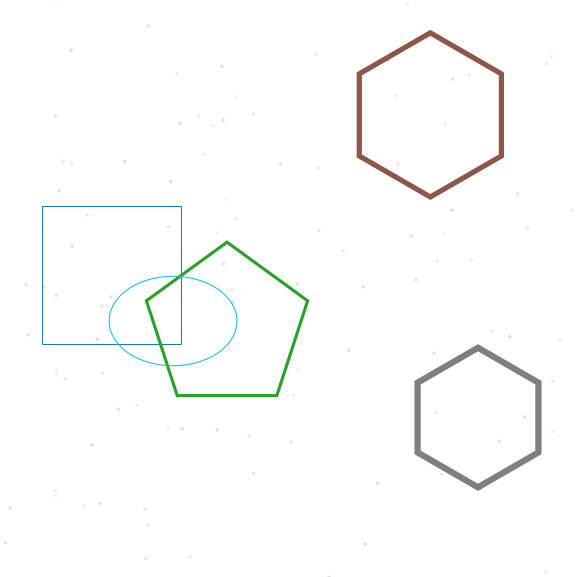[{"shape": "square", "thickness": 0.5, "radius": 0.6, "center": [0.193, 0.523]}, {"shape": "pentagon", "thickness": 1.5, "radius": 0.73, "center": [0.393, 0.433]}, {"shape": "hexagon", "thickness": 2.5, "radius": 0.71, "center": [0.745, 0.8]}, {"shape": "hexagon", "thickness": 3, "radius": 0.6, "center": [0.828, 0.276]}, {"shape": "oval", "thickness": 0.5, "radius": 0.55, "center": [0.3, 0.443]}]